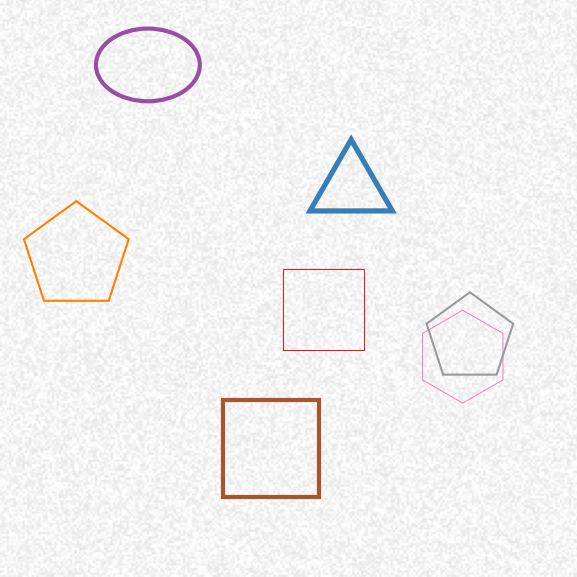[{"shape": "square", "thickness": 0.5, "radius": 0.35, "center": [0.56, 0.463]}, {"shape": "triangle", "thickness": 2.5, "radius": 0.41, "center": [0.608, 0.675]}, {"shape": "oval", "thickness": 2, "radius": 0.45, "center": [0.256, 0.887]}, {"shape": "pentagon", "thickness": 1, "radius": 0.48, "center": [0.132, 0.555]}, {"shape": "square", "thickness": 2, "radius": 0.42, "center": [0.469, 0.223]}, {"shape": "hexagon", "thickness": 0.5, "radius": 0.4, "center": [0.801, 0.382]}, {"shape": "pentagon", "thickness": 1, "radius": 0.39, "center": [0.814, 0.414]}]